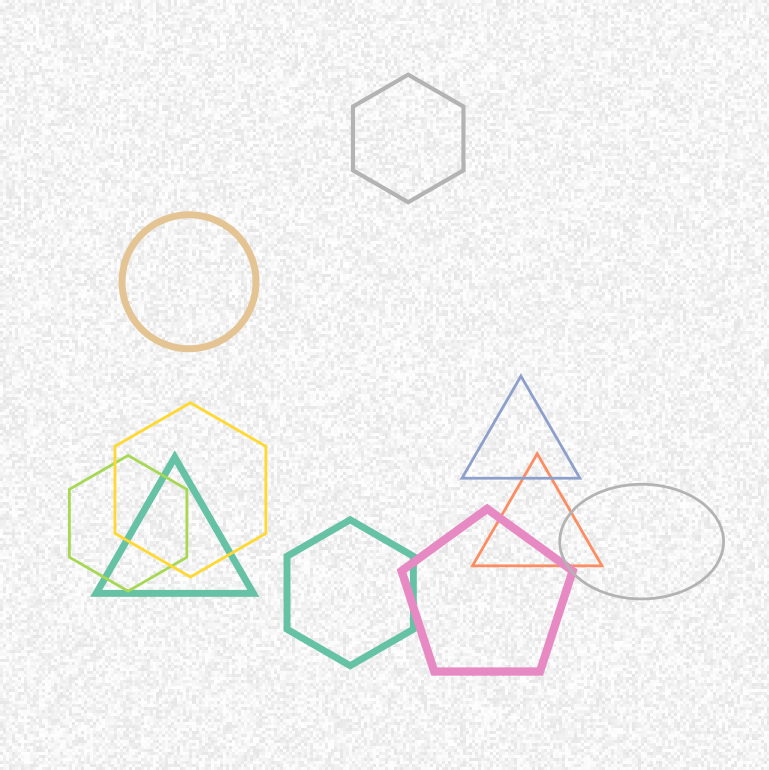[{"shape": "triangle", "thickness": 2.5, "radius": 0.59, "center": [0.227, 0.288]}, {"shape": "hexagon", "thickness": 2.5, "radius": 0.47, "center": [0.455, 0.23]}, {"shape": "triangle", "thickness": 1, "radius": 0.49, "center": [0.698, 0.314]}, {"shape": "triangle", "thickness": 1, "radius": 0.44, "center": [0.677, 0.423]}, {"shape": "pentagon", "thickness": 3, "radius": 0.58, "center": [0.633, 0.222]}, {"shape": "hexagon", "thickness": 1, "radius": 0.44, "center": [0.166, 0.32]}, {"shape": "hexagon", "thickness": 1, "radius": 0.57, "center": [0.247, 0.364]}, {"shape": "circle", "thickness": 2.5, "radius": 0.44, "center": [0.245, 0.634]}, {"shape": "hexagon", "thickness": 1.5, "radius": 0.41, "center": [0.53, 0.82]}, {"shape": "oval", "thickness": 1, "radius": 0.53, "center": [0.833, 0.297]}]